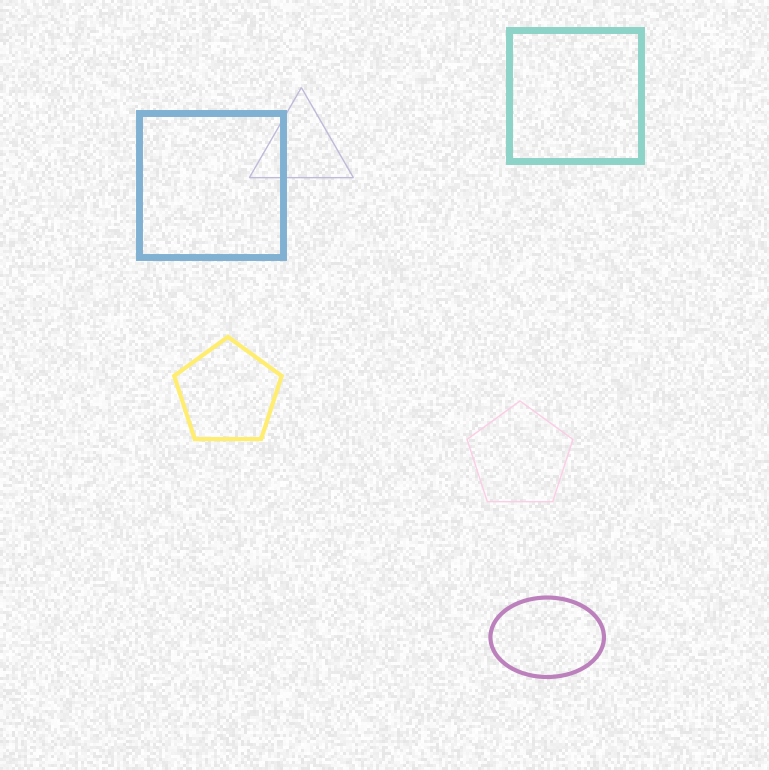[{"shape": "square", "thickness": 2.5, "radius": 0.43, "center": [0.747, 0.876]}, {"shape": "triangle", "thickness": 0.5, "radius": 0.39, "center": [0.391, 0.808]}, {"shape": "square", "thickness": 2.5, "radius": 0.47, "center": [0.274, 0.76]}, {"shape": "pentagon", "thickness": 0.5, "radius": 0.36, "center": [0.675, 0.407]}, {"shape": "oval", "thickness": 1.5, "radius": 0.37, "center": [0.711, 0.172]}, {"shape": "pentagon", "thickness": 1.5, "radius": 0.37, "center": [0.296, 0.489]}]